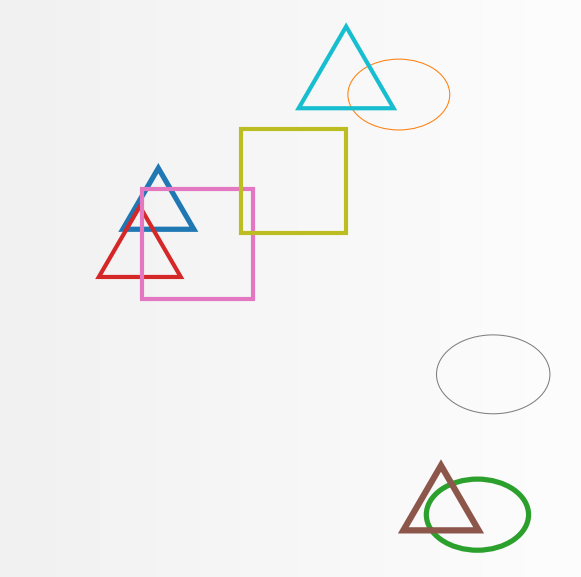[{"shape": "triangle", "thickness": 2.5, "radius": 0.35, "center": [0.272, 0.637]}, {"shape": "oval", "thickness": 0.5, "radius": 0.44, "center": [0.686, 0.835]}, {"shape": "oval", "thickness": 2.5, "radius": 0.44, "center": [0.821, 0.108]}, {"shape": "triangle", "thickness": 2, "radius": 0.41, "center": [0.241, 0.56]}, {"shape": "triangle", "thickness": 3, "radius": 0.37, "center": [0.759, 0.118]}, {"shape": "square", "thickness": 2, "radius": 0.48, "center": [0.34, 0.577]}, {"shape": "oval", "thickness": 0.5, "radius": 0.49, "center": [0.849, 0.351]}, {"shape": "square", "thickness": 2, "radius": 0.45, "center": [0.505, 0.686]}, {"shape": "triangle", "thickness": 2, "radius": 0.47, "center": [0.595, 0.859]}]